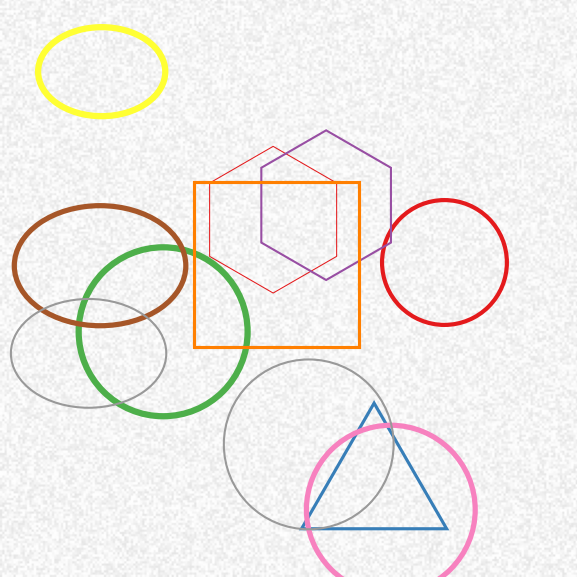[{"shape": "hexagon", "thickness": 0.5, "radius": 0.63, "center": [0.473, 0.619]}, {"shape": "circle", "thickness": 2, "radius": 0.54, "center": [0.77, 0.545]}, {"shape": "triangle", "thickness": 1.5, "radius": 0.73, "center": [0.648, 0.156]}, {"shape": "circle", "thickness": 3, "radius": 0.73, "center": [0.282, 0.425]}, {"shape": "hexagon", "thickness": 1, "radius": 0.65, "center": [0.565, 0.644]}, {"shape": "square", "thickness": 1.5, "radius": 0.72, "center": [0.479, 0.541]}, {"shape": "oval", "thickness": 3, "radius": 0.55, "center": [0.176, 0.875]}, {"shape": "oval", "thickness": 2.5, "radius": 0.74, "center": [0.173, 0.539]}, {"shape": "circle", "thickness": 2.5, "radius": 0.73, "center": [0.677, 0.117]}, {"shape": "oval", "thickness": 1, "radius": 0.67, "center": [0.153, 0.387]}, {"shape": "circle", "thickness": 1, "radius": 0.73, "center": [0.535, 0.23]}]